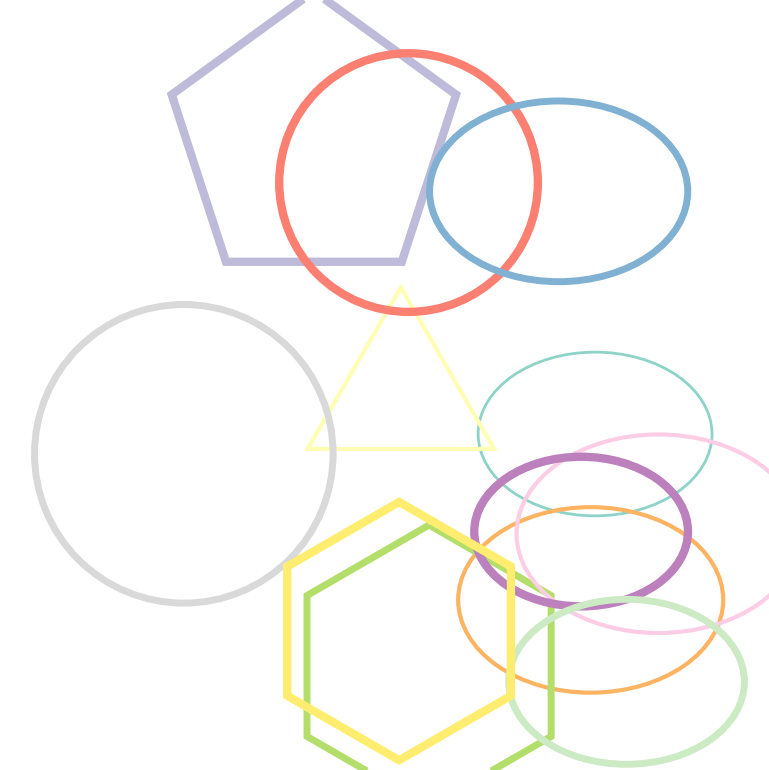[{"shape": "oval", "thickness": 1, "radius": 0.76, "center": [0.773, 0.436]}, {"shape": "triangle", "thickness": 1.5, "radius": 0.7, "center": [0.521, 0.487]}, {"shape": "pentagon", "thickness": 3, "radius": 0.97, "center": [0.408, 0.817]}, {"shape": "circle", "thickness": 3, "radius": 0.84, "center": [0.531, 0.763]}, {"shape": "oval", "thickness": 2.5, "radius": 0.84, "center": [0.726, 0.752]}, {"shape": "oval", "thickness": 1.5, "radius": 0.86, "center": [0.767, 0.221]}, {"shape": "hexagon", "thickness": 2.5, "radius": 0.92, "center": [0.557, 0.135]}, {"shape": "oval", "thickness": 1.5, "radius": 0.92, "center": [0.855, 0.307]}, {"shape": "circle", "thickness": 2.5, "radius": 0.97, "center": [0.239, 0.411]}, {"shape": "oval", "thickness": 3, "radius": 0.69, "center": [0.755, 0.31]}, {"shape": "oval", "thickness": 2.5, "radius": 0.77, "center": [0.814, 0.115]}, {"shape": "hexagon", "thickness": 3, "radius": 0.84, "center": [0.518, 0.18]}]